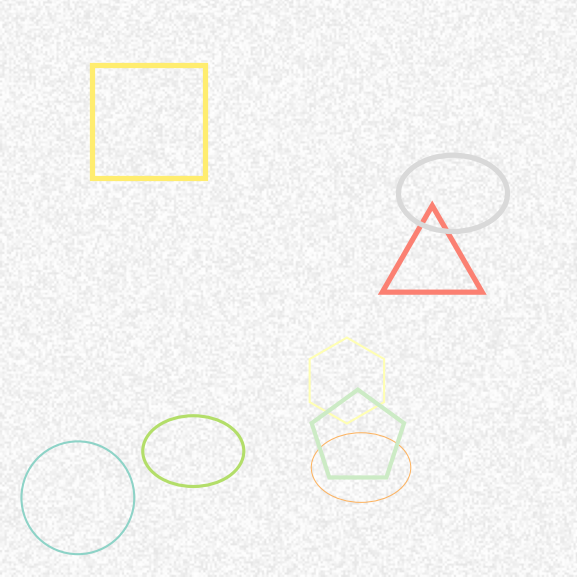[{"shape": "circle", "thickness": 1, "radius": 0.49, "center": [0.135, 0.137]}, {"shape": "hexagon", "thickness": 1, "radius": 0.37, "center": [0.601, 0.34]}, {"shape": "triangle", "thickness": 2.5, "radius": 0.5, "center": [0.748, 0.543]}, {"shape": "oval", "thickness": 0.5, "radius": 0.43, "center": [0.625, 0.19]}, {"shape": "oval", "thickness": 1.5, "radius": 0.44, "center": [0.335, 0.218]}, {"shape": "oval", "thickness": 2.5, "radius": 0.47, "center": [0.784, 0.664]}, {"shape": "pentagon", "thickness": 2, "radius": 0.42, "center": [0.62, 0.24]}, {"shape": "square", "thickness": 2.5, "radius": 0.49, "center": [0.257, 0.788]}]